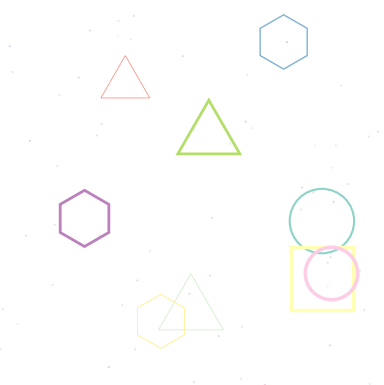[{"shape": "circle", "thickness": 1.5, "radius": 0.42, "center": [0.836, 0.426]}, {"shape": "square", "thickness": 2.5, "radius": 0.4, "center": [0.836, 0.277]}, {"shape": "triangle", "thickness": 0.5, "radius": 0.37, "center": [0.326, 0.782]}, {"shape": "hexagon", "thickness": 1, "radius": 0.35, "center": [0.737, 0.891]}, {"shape": "triangle", "thickness": 2, "radius": 0.46, "center": [0.542, 0.647]}, {"shape": "circle", "thickness": 2.5, "radius": 0.34, "center": [0.861, 0.29]}, {"shape": "hexagon", "thickness": 2, "radius": 0.36, "center": [0.22, 0.433]}, {"shape": "triangle", "thickness": 0.5, "radius": 0.49, "center": [0.496, 0.192]}, {"shape": "hexagon", "thickness": 0.5, "radius": 0.35, "center": [0.418, 0.165]}]